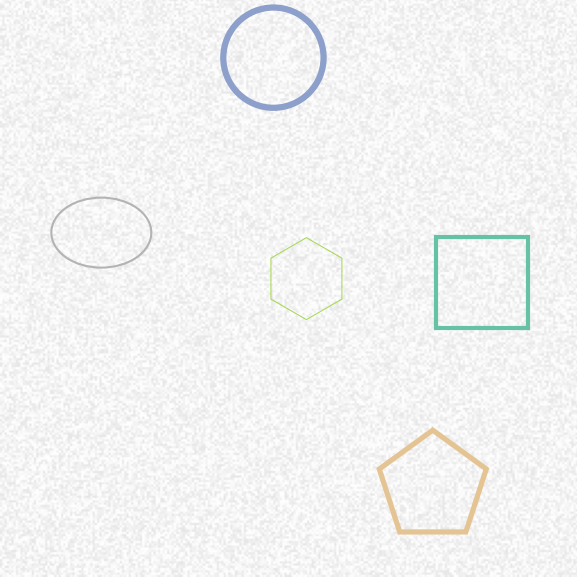[{"shape": "square", "thickness": 2, "radius": 0.4, "center": [0.835, 0.51]}, {"shape": "circle", "thickness": 3, "radius": 0.43, "center": [0.473, 0.899]}, {"shape": "hexagon", "thickness": 0.5, "radius": 0.35, "center": [0.531, 0.517]}, {"shape": "pentagon", "thickness": 2.5, "radius": 0.49, "center": [0.749, 0.157]}, {"shape": "oval", "thickness": 1, "radius": 0.43, "center": [0.175, 0.596]}]